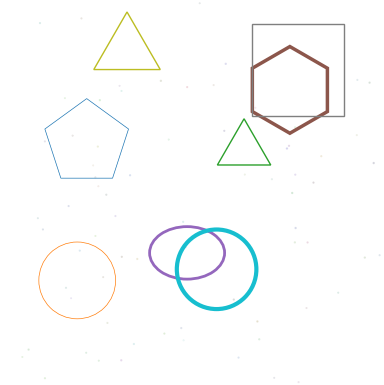[{"shape": "pentagon", "thickness": 0.5, "radius": 0.57, "center": [0.225, 0.63]}, {"shape": "circle", "thickness": 0.5, "radius": 0.5, "center": [0.201, 0.272]}, {"shape": "triangle", "thickness": 1, "radius": 0.4, "center": [0.634, 0.611]}, {"shape": "oval", "thickness": 2, "radius": 0.49, "center": [0.486, 0.343]}, {"shape": "hexagon", "thickness": 2.5, "radius": 0.56, "center": [0.753, 0.766]}, {"shape": "square", "thickness": 1, "radius": 0.59, "center": [0.774, 0.818]}, {"shape": "triangle", "thickness": 1, "radius": 0.5, "center": [0.33, 0.869]}, {"shape": "circle", "thickness": 3, "radius": 0.52, "center": [0.563, 0.301]}]